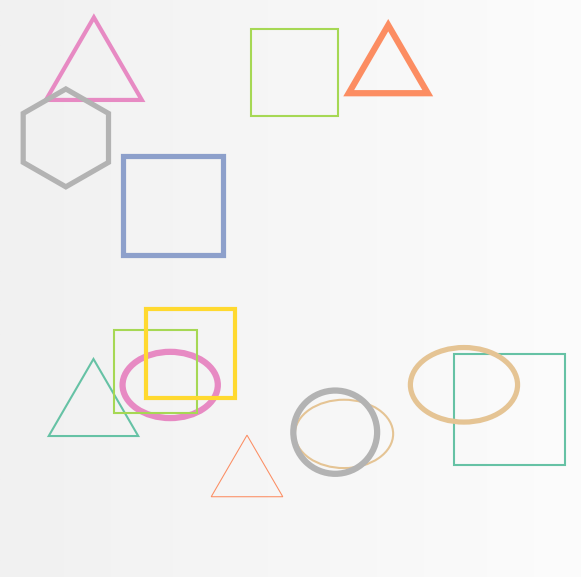[{"shape": "triangle", "thickness": 1, "radius": 0.44, "center": [0.161, 0.289]}, {"shape": "square", "thickness": 1, "radius": 0.48, "center": [0.877, 0.29]}, {"shape": "triangle", "thickness": 0.5, "radius": 0.36, "center": [0.425, 0.175]}, {"shape": "triangle", "thickness": 3, "radius": 0.39, "center": [0.668, 0.877]}, {"shape": "square", "thickness": 2.5, "radius": 0.43, "center": [0.297, 0.644]}, {"shape": "triangle", "thickness": 2, "radius": 0.48, "center": [0.162, 0.874]}, {"shape": "oval", "thickness": 3, "radius": 0.41, "center": [0.293, 0.333]}, {"shape": "square", "thickness": 1, "radius": 0.38, "center": [0.507, 0.874]}, {"shape": "square", "thickness": 1, "radius": 0.36, "center": [0.267, 0.356]}, {"shape": "square", "thickness": 2, "radius": 0.38, "center": [0.328, 0.387]}, {"shape": "oval", "thickness": 2.5, "radius": 0.46, "center": [0.798, 0.333]}, {"shape": "oval", "thickness": 1, "radius": 0.42, "center": [0.592, 0.248]}, {"shape": "hexagon", "thickness": 2.5, "radius": 0.42, "center": [0.113, 0.76]}, {"shape": "circle", "thickness": 3, "radius": 0.36, "center": [0.577, 0.251]}]